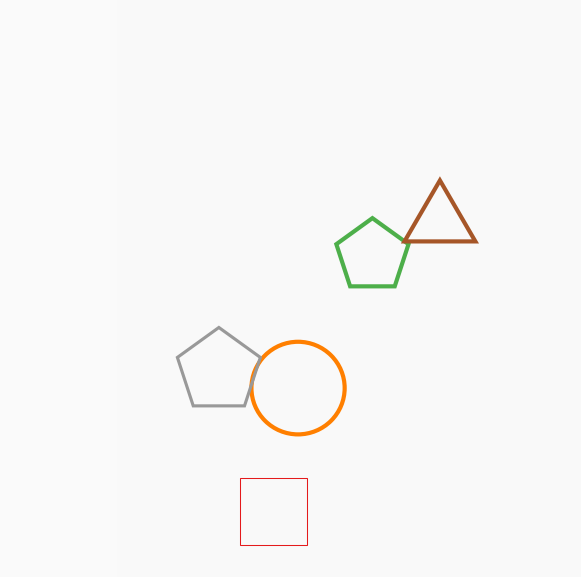[{"shape": "square", "thickness": 0.5, "radius": 0.29, "center": [0.471, 0.114]}, {"shape": "pentagon", "thickness": 2, "radius": 0.33, "center": [0.641, 0.556]}, {"shape": "circle", "thickness": 2, "radius": 0.4, "center": [0.513, 0.327]}, {"shape": "triangle", "thickness": 2, "radius": 0.35, "center": [0.757, 0.616]}, {"shape": "pentagon", "thickness": 1.5, "radius": 0.38, "center": [0.377, 0.357]}]